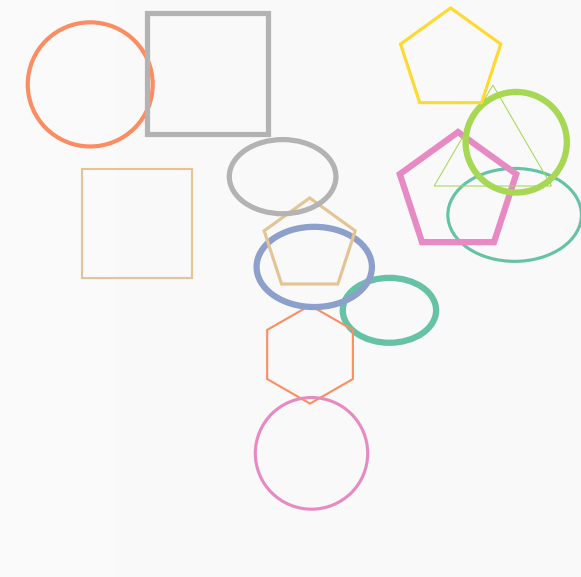[{"shape": "oval", "thickness": 1.5, "radius": 0.57, "center": [0.885, 0.627]}, {"shape": "oval", "thickness": 3, "radius": 0.4, "center": [0.67, 0.462]}, {"shape": "circle", "thickness": 2, "radius": 0.54, "center": [0.155, 0.853]}, {"shape": "hexagon", "thickness": 1, "radius": 0.43, "center": [0.533, 0.385]}, {"shape": "oval", "thickness": 3, "radius": 0.5, "center": [0.541, 0.537]}, {"shape": "pentagon", "thickness": 3, "radius": 0.53, "center": [0.788, 0.665]}, {"shape": "circle", "thickness": 1.5, "radius": 0.48, "center": [0.536, 0.214]}, {"shape": "triangle", "thickness": 0.5, "radius": 0.58, "center": [0.848, 0.735]}, {"shape": "circle", "thickness": 3, "radius": 0.44, "center": [0.888, 0.753]}, {"shape": "pentagon", "thickness": 1.5, "radius": 0.45, "center": [0.775, 0.895]}, {"shape": "pentagon", "thickness": 1.5, "radius": 0.41, "center": [0.533, 0.574]}, {"shape": "square", "thickness": 1, "radius": 0.47, "center": [0.235, 0.612]}, {"shape": "oval", "thickness": 2.5, "radius": 0.46, "center": [0.486, 0.693]}, {"shape": "square", "thickness": 2.5, "radius": 0.52, "center": [0.357, 0.872]}]